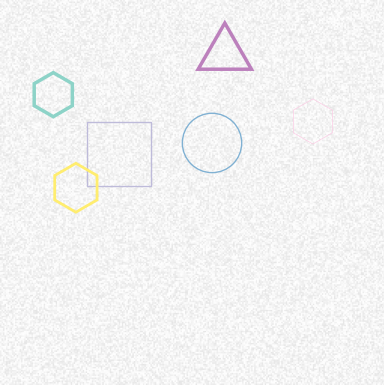[{"shape": "hexagon", "thickness": 2.5, "radius": 0.29, "center": [0.138, 0.754]}, {"shape": "square", "thickness": 1, "radius": 0.42, "center": [0.309, 0.6]}, {"shape": "circle", "thickness": 1, "radius": 0.39, "center": [0.551, 0.629]}, {"shape": "hexagon", "thickness": 0.5, "radius": 0.29, "center": [0.813, 0.685]}, {"shape": "triangle", "thickness": 2.5, "radius": 0.4, "center": [0.584, 0.86]}, {"shape": "hexagon", "thickness": 2, "radius": 0.32, "center": [0.197, 0.512]}]